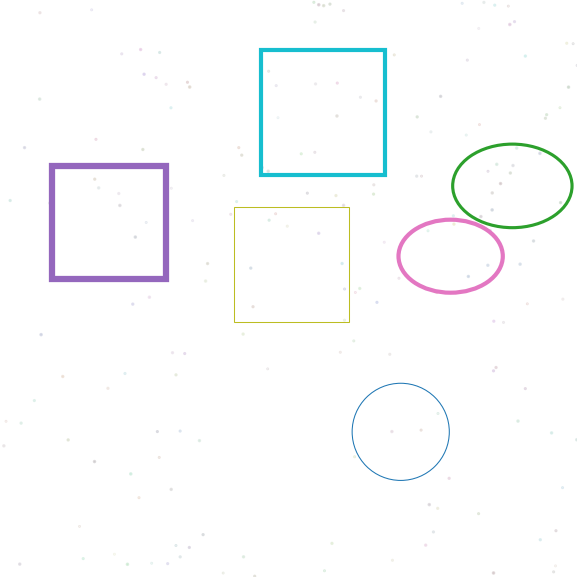[{"shape": "circle", "thickness": 0.5, "radius": 0.42, "center": [0.694, 0.251]}, {"shape": "oval", "thickness": 1.5, "radius": 0.52, "center": [0.887, 0.677]}, {"shape": "square", "thickness": 3, "radius": 0.49, "center": [0.188, 0.614]}, {"shape": "oval", "thickness": 2, "radius": 0.45, "center": [0.78, 0.555]}, {"shape": "square", "thickness": 0.5, "radius": 0.5, "center": [0.505, 0.541]}, {"shape": "square", "thickness": 2, "radius": 0.54, "center": [0.559, 0.804]}]